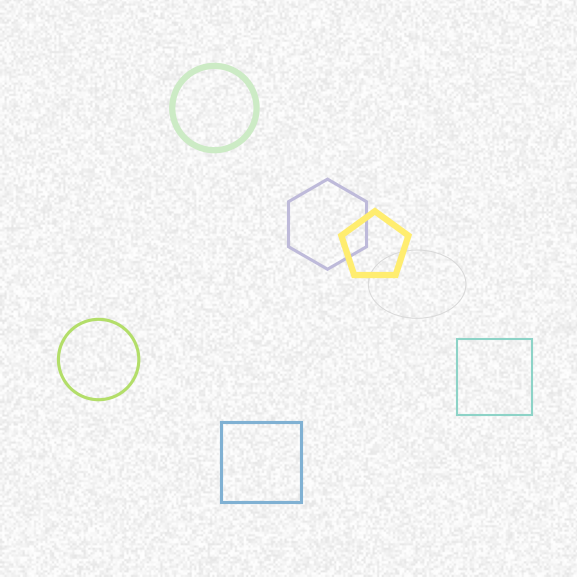[{"shape": "square", "thickness": 1, "radius": 0.33, "center": [0.856, 0.346]}, {"shape": "hexagon", "thickness": 1.5, "radius": 0.39, "center": [0.567, 0.611]}, {"shape": "square", "thickness": 1.5, "radius": 0.35, "center": [0.452, 0.199]}, {"shape": "circle", "thickness": 1.5, "radius": 0.35, "center": [0.171, 0.377]}, {"shape": "oval", "thickness": 0.5, "radius": 0.42, "center": [0.722, 0.507]}, {"shape": "circle", "thickness": 3, "radius": 0.37, "center": [0.371, 0.812]}, {"shape": "pentagon", "thickness": 3, "radius": 0.31, "center": [0.649, 0.572]}]